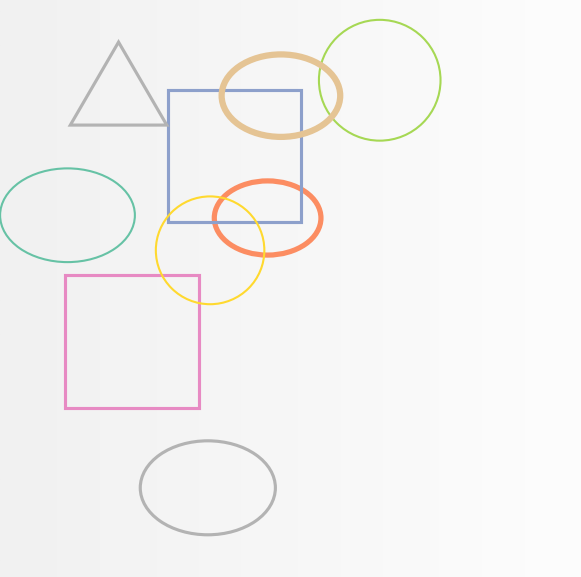[{"shape": "oval", "thickness": 1, "radius": 0.58, "center": [0.116, 0.626]}, {"shape": "oval", "thickness": 2.5, "radius": 0.46, "center": [0.46, 0.622]}, {"shape": "square", "thickness": 1.5, "radius": 0.57, "center": [0.403, 0.729]}, {"shape": "square", "thickness": 1.5, "radius": 0.58, "center": [0.227, 0.408]}, {"shape": "circle", "thickness": 1, "radius": 0.52, "center": [0.653, 0.86]}, {"shape": "circle", "thickness": 1, "radius": 0.47, "center": [0.361, 0.566]}, {"shape": "oval", "thickness": 3, "radius": 0.51, "center": [0.483, 0.834]}, {"shape": "oval", "thickness": 1.5, "radius": 0.58, "center": [0.358, 0.154]}, {"shape": "triangle", "thickness": 1.5, "radius": 0.48, "center": [0.204, 0.83]}]